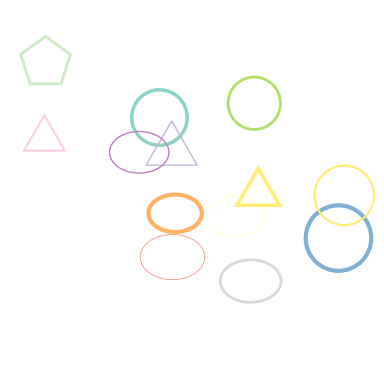[{"shape": "circle", "thickness": 2.5, "radius": 0.36, "center": [0.414, 0.695]}, {"shape": "oval", "thickness": 0.5, "radius": 0.37, "center": [0.612, 0.438]}, {"shape": "triangle", "thickness": 1, "radius": 0.38, "center": [0.446, 0.609]}, {"shape": "oval", "thickness": 0.5, "radius": 0.42, "center": [0.448, 0.332]}, {"shape": "circle", "thickness": 3, "radius": 0.43, "center": [0.879, 0.382]}, {"shape": "oval", "thickness": 3, "radius": 0.35, "center": [0.455, 0.446]}, {"shape": "circle", "thickness": 2, "radius": 0.34, "center": [0.66, 0.732]}, {"shape": "triangle", "thickness": 1.5, "radius": 0.31, "center": [0.115, 0.639]}, {"shape": "oval", "thickness": 2, "radius": 0.39, "center": [0.651, 0.27]}, {"shape": "oval", "thickness": 1, "radius": 0.39, "center": [0.362, 0.604]}, {"shape": "pentagon", "thickness": 2, "radius": 0.34, "center": [0.118, 0.837]}, {"shape": "triangle", "thickness": 2.5, "radius": 0.32, "center": [0.671, 0.499]}, {"shape": "circle", "thickness": 1.5, "radius": 0.39, "center": [0.894, 0.493]}]